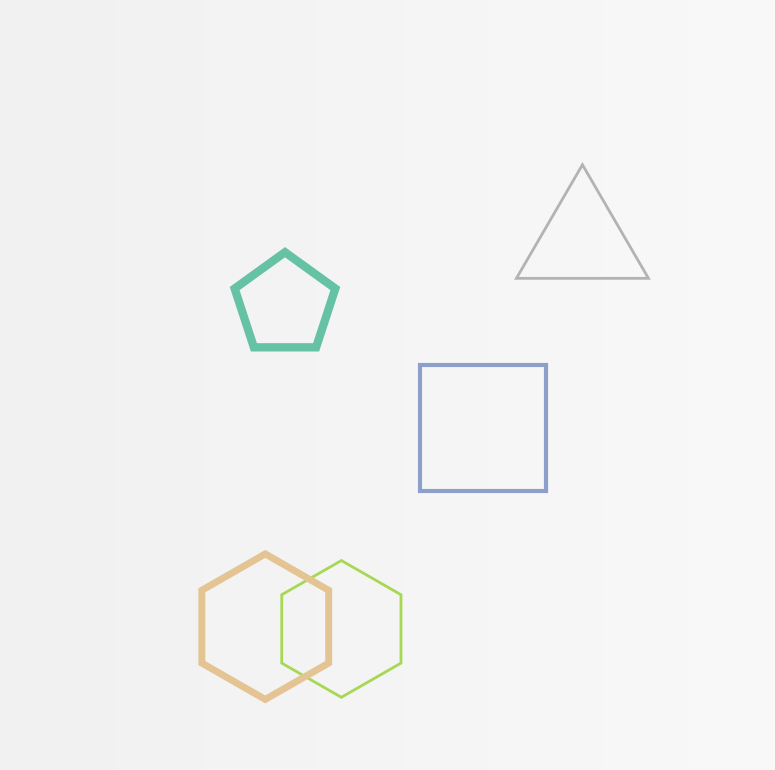[{"shape": "pentagon", "thickness": 3, "radius": 0.34, "center": [0.368, 0.604]}, {"shape": "square", "thickness": 1.5, "radius": 0.41, "center": [0.623, 0.444]}, {"shape": "hexagon", "thickness": 1, "radius": 0.44, "center": [0.44, 0.183]}, {"shape": "hexagon", "thickness": 2.5, "radius": 0.47, "center": [0.342, 0.186]}, {"shape": "triangle", "thickness": 1, "radius": 0.49, "center": [0.752, 0.688]}]